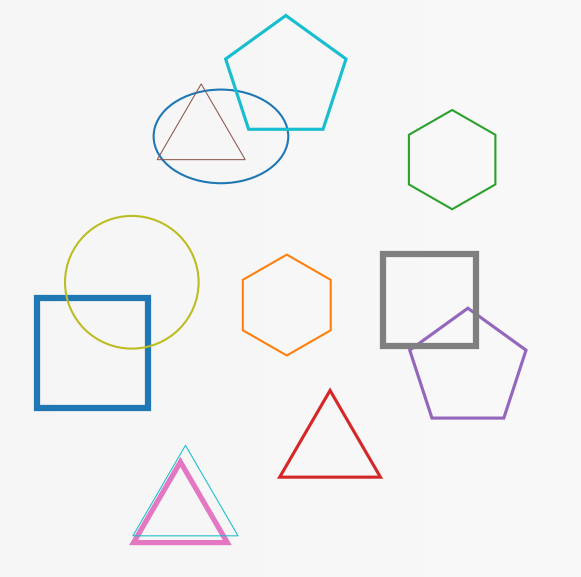[{"shape": "oval", "thickness": 1, "radius": 0.58, "center": [0.38, 0.763]}, {"shape": "square", "thickness": 3, "radius": 0.48, "center": [0.16, 0.388]}, {"shape": "hexagon", "thickness": 1, "radius": 0.44, "center": [0.493, 0.471]}, {"shape": "hexagon", "thickness": 1, "radius": 0.43, "center": [0.778, 0.723]}, {"shape": "triangle", "thickness": 1.5, "radius": 0.5, "center": [0.568, 0.223]}, {"shape": "pentagon", "thickness": 1.5, "radius": 0.53, "center": [0.805, 0.36]}, {"shape": "triangle", "thickness": 0.5, "radius": 0.44, "center": [0.346, 0.766]}, {"shape": "triangle", "thickness": 2.5, "radius": 0.47, "center": [0.31, 0.106]}, {"shape": "square", "thickness": 3, "radius": 0.4, "center": [0.739, 0.479]}, {"shape": "circle", "thickness": 1, "radius": 0.57, "center": [0.227, 0.51]}, {"shape": "pentagon", "thickness": 1.5, "radius": 0.54, "center": [0.492, 0.863]}, {"shape": "triangle", "thickness": 0.5, "radius": 0.52, "center": [0.319, 0.124]}]